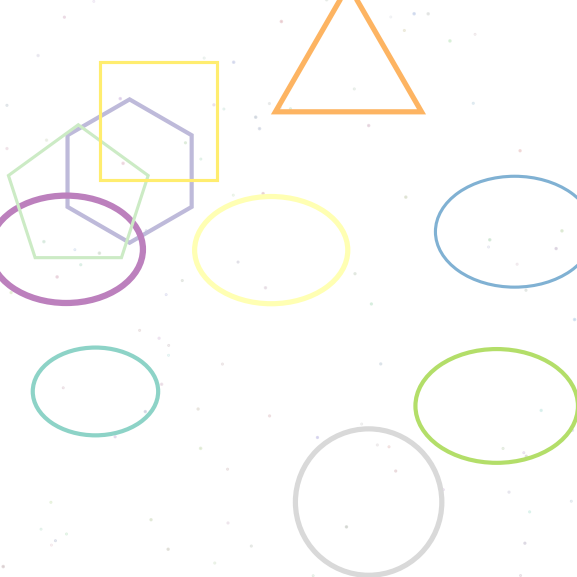[{"shape": "oval", "thickness": 2, "radius": 0.54, "center": [0.165, 0.321]}, {"shape": "oval", "thickness": 2.5, "radius": 0.66, "center": [0.47, 0.566]}, {"shape": "hexagon", "thickness": 2, "radius": 0.62, "center": [0.224, 0.703]}, {"shape": "oval", "thickness": 1.5, "radius": 0.69, "center": [0.891, 0.598]}, {"shape": "triangle", "thickness": 2.5, "radius": 0.73, "center": [0.603, 0.879]}, {"shape": "oval", "thickness": 2, "radius": 0.7, "center": [0.86, 0.296]}, {"shape": "circle", "thickness": 2.5, "radius": 0.63, "center": [0.638, 0.13]}, {"shape": "oval", "thickness": 3, "radius": 0.66, "center": [0.115, 0.567]}, {"shape": "pentagon", "thickness": 1.5, "radius": 0.64, "center": [0.136, 0.656]}, {"shape": "square", "thickness": 1.5, "radius": 0.51, "center": [0.275, 0.79]}]